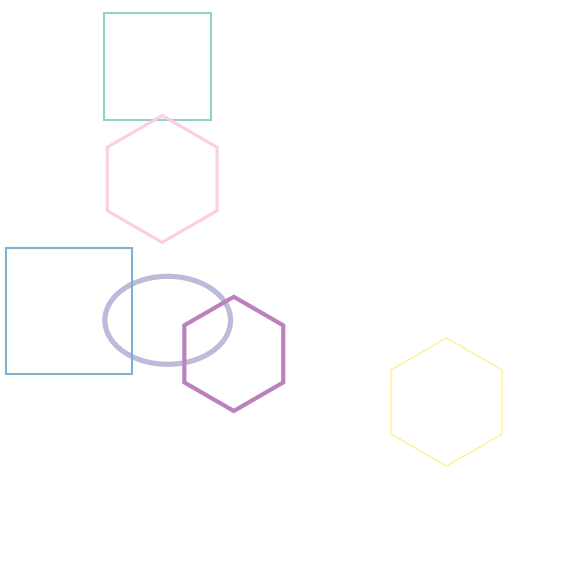[{"shape": "square", "thickness": 1, "radius": 0.46, "center": [0.273, 0.884]}, {"shape": "oval", "thickness": 2.5, "radius": 0.54, "center": [0.29, 0.444]}, {"shape": "square", "thickness": 1, "radius": 0.55, "center": [0.119, 0.461]}, {"shape": "hexagon", "thickness": 1.5, "radius": 0.55, "center": [0.281, 0.689]}, {"shape": "hexagon", "thickness": 2, "radius": 0.49, "center": [0.405, 0.386]}, {"shape": "hexagon", "thickness": 0.5, "radius": 0.55, "center": [0.773, 0.303]}]